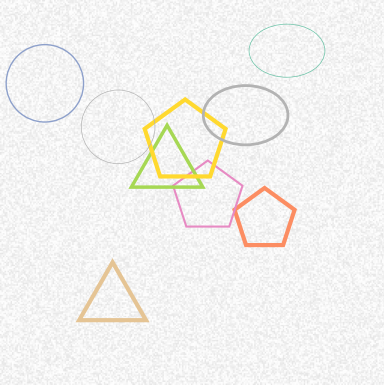[{"shape": "oval", "thickness": 0.5, "radius": 0.49, "center": [0.745, 0.868]}, {"shape": "pentagon", "thickness": 3, "radius": 0.41, "center": [0.687, 0.43]}, {"shape": "circle", "thickness": 1, "radius": 0.5, "center": [0.117, 0.784]}, {"shape": "pentagon", "thickness": 1.5, "radius": 0.47, "center": [0.54, 0.488]}, {"shape": "triangle", "thickness": 2.5, "radius": 0.54, "center": [0.434, 0.568]}, {"shape": "pentagon", "thickness": 3, "radius": 0.55, "center": [0.481, 0.631]}, {"shape": "triangle", "thickness": 3, "radius": 0.5, "center": [0.292, 0.218]}, {"shape": "oval", "thickness": 2, "radius": 0.55, "center": [0.638, 0.701]}, {"shape": "circle", "thickness": 0.5, "radius": 0.48, "center": [0.307, 0.67]}]